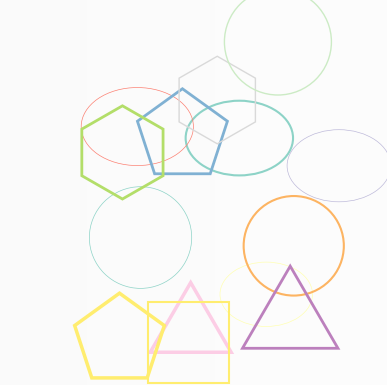[{"shape": "circle", "thickness": 0.5, "radius": 0.66, "center": [0.363, 0.383]}, {"shape": "oval", "thickness": 1.5, "radius": 0.69, "center": [0.618, 0.641]}, {"shape": "oval", "thickness": 0.5, "radius": 0.6, "center": [0.687, 0.236]}, {"shape": "oval", "thickness": 0.5, "radius": 0.67, "center": [0.875, 0.57]}, {"shape": "oval", "thickness": 0.5, "radius": 0.72, "center": [0.354, 0.671]}, {"shape": "pentagon", "thickness": 2, "radius": 0.61, "center": [0.471, 0.647]}, {"shape": "circle", "thickness": 1.5, "radius": 0.65, "center": [0.758, 0.362]}, {"shape": "hexagon", "thickness": 2, "radius": 0.61, "center": [0.316, 0.604]}, {"shape": "triangle", "thickness": 2.5, "radius": 0.6, "center": [0.492, 0.145]}, {"shape": "hexagon", "thickness": 1, "radius": 0.57, "center": [0.561, 0.74]}, {"shape": "triangle", "thickness": 2, "radius": 0.71, "center": [0.749, 0.166]}, {"shape": "circle", "thickness": 1, "radius": 0.69, "center": [0.717, 0.891]}, {"shape": "square", "thickness": 1.5, "radius": 0.53, "center": [0.487, 0.112]}, {"shape": "pentagon", "thickness": 2.5, "radius": 0.61, "center": [0.308, 0.117]}]